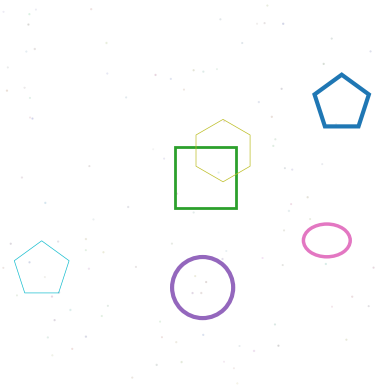[{"shape": "pentagon", "thickness": 3, "radius": 0.37, "center": [0.888, 0.732]}, {"shape": "square", "thickness": 2, "radius": 0.4, "center": [0.533, 0.54]}, {"shape": "circle", "thickness": 3, "radius": 0.4, "center": [0.526, 0.253]}, {"shape": "oval", "thickness": 2.5, "radius": 0.3, "center": [0.849, 0.376]}, {"shape": "hexagon", "thickness": 0.5, "radius": 0.41, "center": [0.579, 0.609]}, {"shape": "pentagon", "thickness": 0.5, "radius": 0.37, "center": [0.108, 0.3]}]